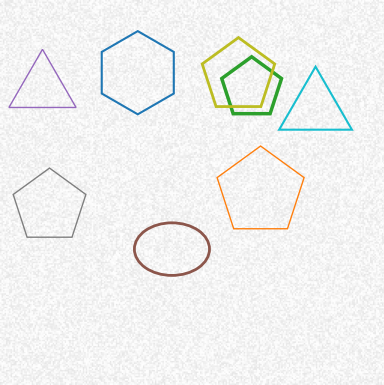[{"shape": "hexagon", "thickness": 1.5, "radius": 0.54, "center": [0.358, 0.811]}, {"shape": "pentagon", "thickness": 1, "radius": 0.59, "center": [0.677, 0.502]}, {"shape": "pentagon", "thickness": 2.5, "radius": 0.41, "center": [0.654, 0.771]}, {"shape": "triangle", "thickness": 1, "radius": 0.5, "center": [0.11, 0.771]}, {"shape": "oval", "thickness": 2, "radius": 0.49, "center": [0.447, 0.353]}, {"shape": "pentagon", "thickness": 1, "radius": 0.5, "center": [0.129, 0.464]}, {"shape": "pentagon", "thickness": 2, "radius": 0.5, "center": [0.619, 0.803]}, {"shape": "triangle", "thickness": 1.5, "radius": 0.55, "center": [0.82, 0.718]}]